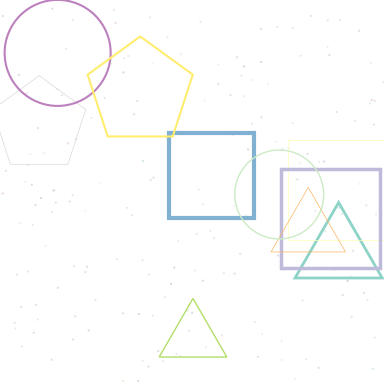[{"shape": "triangle", "thickness": 2, "radius": 0.65, "center": [0.88, 0.343]}, {"shape": "square", "thickness": 0.5, "radius": 0.65, "center": [0.877, 0.507]}, {"shape": "square", "thickness": 2.5, "radius": 0.64, "center": [0.858, 0.433]}, {"shape": "square", "thickness": 3, "radius": 0.55, "center": [0.55, 0.544]}, {"shape": "triangle", "thickness": 0.5, "radius": 0.56, "center": [0.801, 0.401]}, {"shape": "triangle", "thickness": 1, "radius": 0.51, "center": [0.501, 0.123]}, {"shape": "pentagon", "thickness": 0.5, "radius": 0.64, "center": [0.102, 0.676]}, {"shape": "circle", "thickness": 1.5, "radius": 0.69, "center": [0.15, 0.863]}, {"shape": "circle", "thickness": 1, "radius": 0.58, "center": [0.725, 0.495]}, {"shape": "pentagon", "thickness": 1.5, "radius": 0.72, "center": [0.364, 0.762]}]